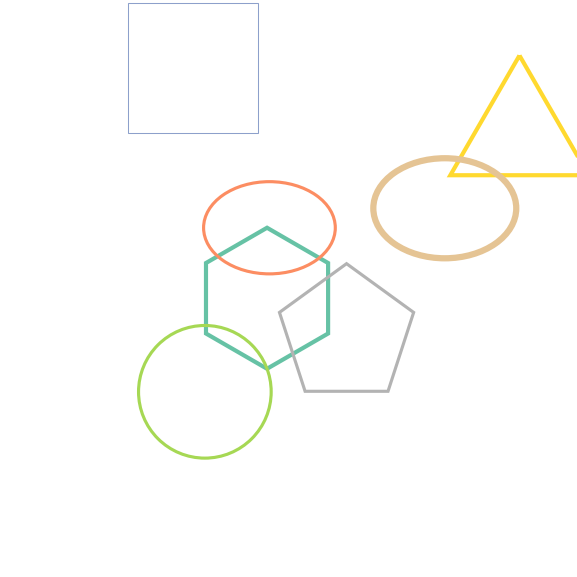[{"shape": "hexagon", "thickness": 2, "radius": 0.61, "center": [0.462, 0.483]}, {"shape": "oval", "thickness": 1.5, "radius": 0.57, "center": [0.467, 0.605]}, {"shape": "square", "thickness": 0.5, "radius": 0.57, "center": [0.335, 0.881]}, {"shape": "circle", "thickness": 1.5, "radius": 0.57, "center": [0.355, 0.321]}, {"shape": "triangle", "thickness": 2, "radius": 0.69, "center": [0.9, 0.765]}, {"shape": "oval", "thickness": 3, "radius": 0.62, "center": [0.77, 0.639]}, {"shape": "pentagon", "thickness": 1.5, "radius": 0.61, "center": [0.6, 0.42]}]